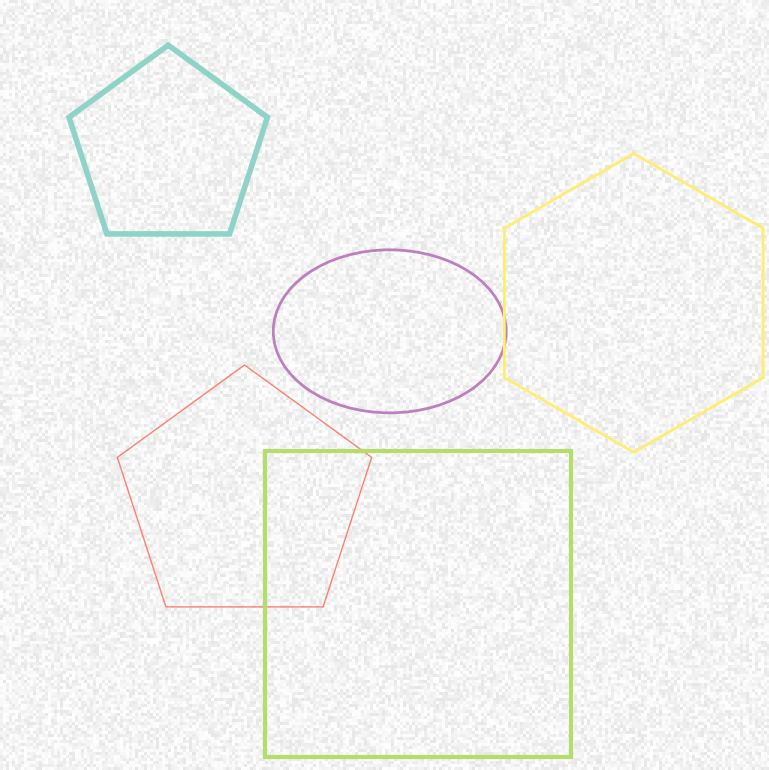[{"shape": "pentagon", "thickness": 2, "radius": 0.68, "center": [0.218, 0.806]}, {"shape": "pentagon", "thickness": 0.5, "radius": 0.87, "center": [0.318, 0.352]}, {"shape": "square", "thickness": 1.5, "radius": 0.99, "center": [0.543, 0.215]}, {"shape": "oval", "thickness": 1, "radius": 0.76, "center": [0.506, 0.57]}, {"shape": "hexagon", "thickness": 1, "radius": 0.97, "center": [0.823, 0.607]}]